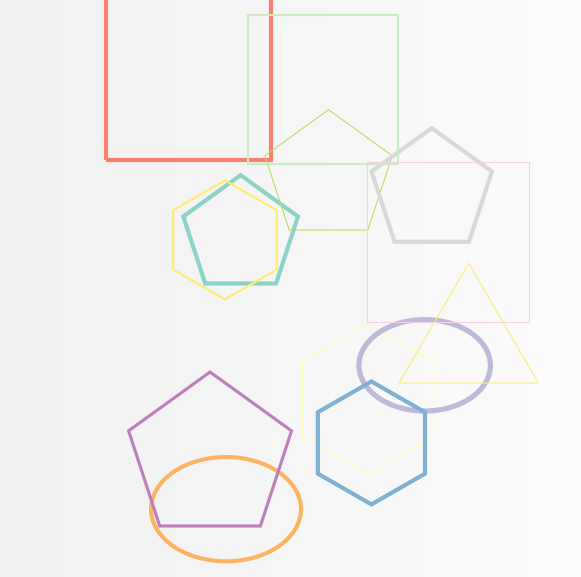[{"shape": "pentagon", "thickness": 2, "radius": 0.52, "center": [0.414, 0.592]}, {"shape": "hexagon", "thickness": 0.5, "radius": 0.65, "center": [0.633, 0.308]}, {"shape": "oval", "thickness": 2.5, "radius": 0.57, "center": [0.731, 0.367]}, {"shape": "square", "thickness": 2, "radius": 0.71, "center": [0.325, 0.864]}, {"shape": "hexagon", "thickness": 2, "radius": 0.53, "center": [0.639, 0.232]}, {"shape": "oval", "thickness": 2, "radius": 0.64, "center": [0.389, 0.117]}, {"shape": "pentagon", "thickness": 0.5, "radius": 0.58, "center": [0.565, 0.694]}, {"shape": "square", "thickness": 0.5, "radius": 0.7, "center": [0.771, 0.58]}, {"shape": "pentagon", "thickness": 2, "radius": 0.54, "center": [0.743, 0.669]}, {"shape": "pentagon", "thickness": 1.5, "radius": 0.74, "center": [0.361, 0.208]}, {"shape": "square", "thickness": 1, "radius": 0.65, "center": [0.556, 0.844]}, {"shape": "hexagon", "thickness": 1, "radius": 0.51, "center": [0.387, 0.584]}, {"shape": "triangle", "thickness": 0.5, "radius": 0.69, "center": [0.806, 0.405]}]